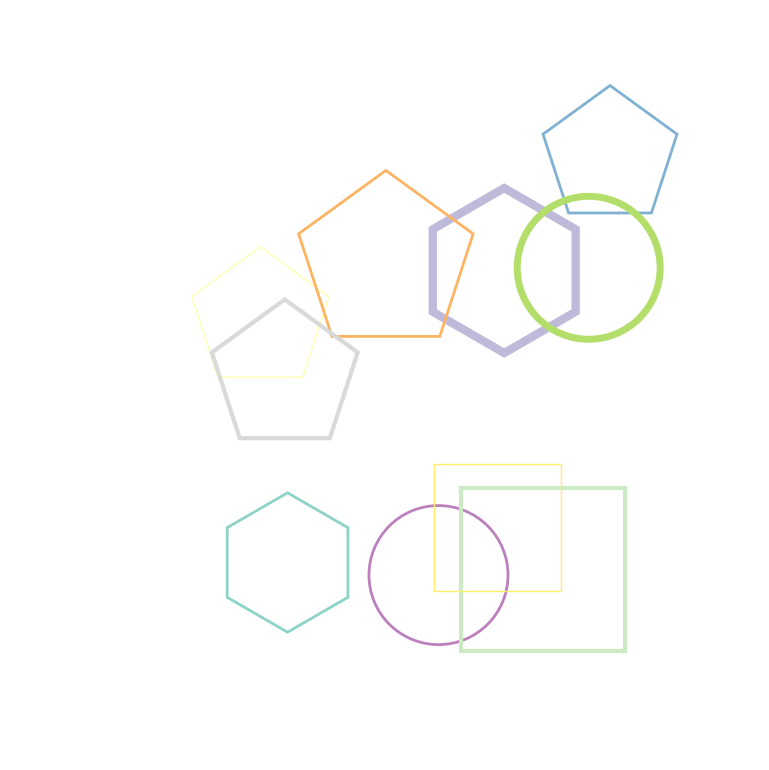[{"shape": "hexagon", "thickness": 1, "radius": 0.45, "center": [0.373, 0.269]}, {"shape": "pentagon", "thickness": 0.5, "radius": 0.47, "center": [0.338, 0.586]}, {"shape": "hexagon", "thickness": 3, "radius": 0.54, "center": [0.655, 0.649]}, {"shape": "pentagon", "thickness": 1, "radius": 0.46, "center": [0.792, 0.797]}, {"shape": "pentagon", "thickness": 1, "radius": 0.6, "center": [0.501, 0.66]}, {"shape": "circle", "thickness": 2.5, "radius": 0.46, "center": [0.765, 0.652]}, {"shape": "pentagon", "thickness": 1.5, "radius": 0.5, "center": [0.37, 0.512]}, {"shape": "circle", "thickness": 1, "radius": 0.45, "center": [0.569, 0.253]}, {"shape": "square", "thickness": 1.5, "radius": 0.53, "center": [0.705, 0.26]}, {"shape": "square", "thickness": 0.5, "radius": 0.41, "center": [0.646, 0.315]}]